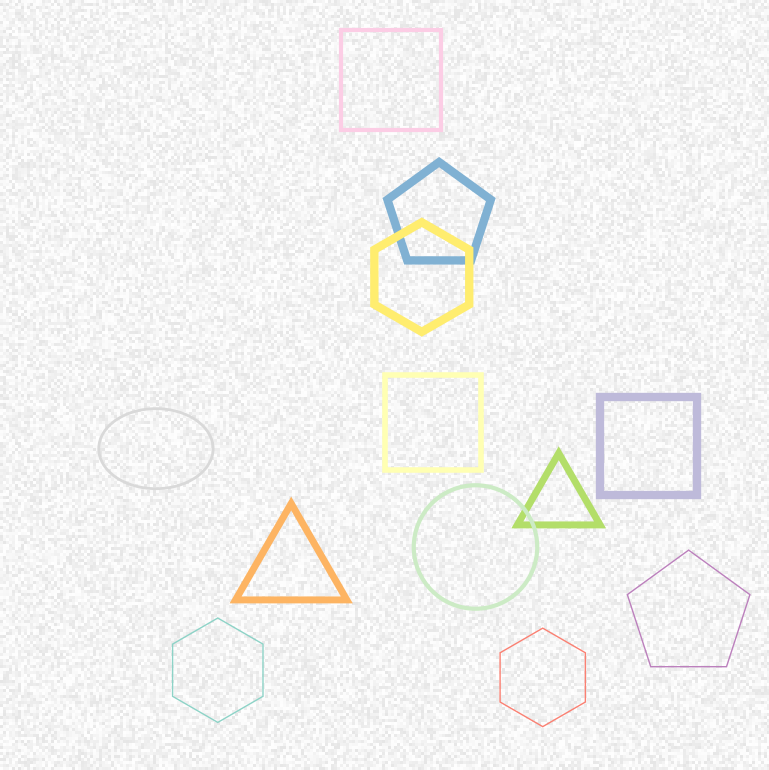[{"shape": "hexagon", "thickness": 0.5, "radius": 0.34, "center": [0.283, 0.13]}, {"shape": "square", "thickness": 2, "radius": 0.31, "center": [0.562, 0.452]}, {"shape": "square", "thickness": 3, "radius": 0.32, "center": [0.842, 0.421]}, {"shape": "hexagon", "thickness": 0.5, "radius": 0.32, "center": [0.705, 0.12]}, {"shape": "pentagon", "thickness": 3, "radius": 0.35, "center": [0.57, 0.719]}, {"shape": "triangle", "thickness": 2.5, "radius": 0.42, "center": [0.378, 0.263]}, {"shape": "triangle", "thickness": 2.5, "radius": 0.31, "center": [0.726, 0.349]}, {"shape": "square", "thickness": 1.5, "radius": 0.32, "center": [0.508, 0.897]}, {"shape": "oval", "thickness": 1, "radius": 0.37, "center": [0.203, 0.417]}, {"shape": "pentagon", "thickness": 0.5, "radius": 0.42, "center": [0.894, 0.202]}, {"shape": "circle", "thickness": 1.5, "radius": 0.4, "center": [0.618, 0.29]}, {"shape": "hexagon", "thickness": 3, "radius": 0.36, "center": [0.548, 0.64]}]